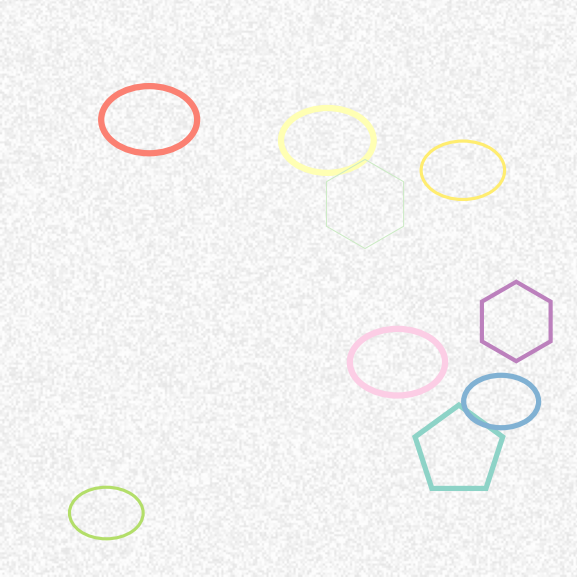[{"shape": "pentagon", "thickness": 2.5, "radius": 0.4, "center": [0.795, 0.218]}, {"shape": "oval", "thickness": 3, "radius": 0.4, "center": [0.567, 0.756]}, {"shape": "oval", "thickness": 3, "radius": 0.42, "center": [0.258, 0.792]}, {"shape": "oval", "thickness": 2.5, "radius": 0.32, "center": [0.868, 0.304]}, {"shape": "oval", "thickness": 1.5, "radius": 0.32, "center": [0.184, 0.111]}, {"shape": "oval", "thickness": 3, "radius": 0.41, "center": [0.688, 0.372]}, {"shape": "hexagon", "thickness": 2, "radius": 0.34, "center": [0.894, 0.442]}, {"shape": "hexagon", "thickness": 0.5, "radius": 0.39, "center": [0.632, 0.646]}, {"shape": "oval", "thickness": 1.5, "radius": 0.36, "center": [0.802, 0.704]}]